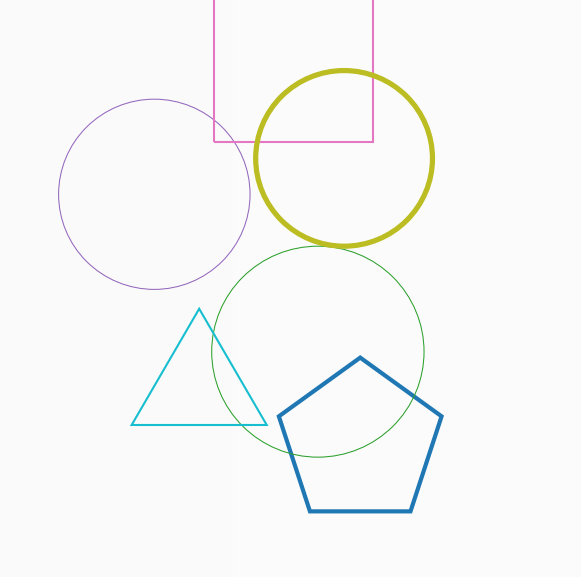[{"shape": "pentagon", "thickness": 2, "radius": 0.74, "center": [0.62, 0.233]}, {"shape": "circle", "thickness": 0.5, "radius": 0.91, "center": [0.547, 0.39]}, {"shape": "circle", "thickness": 0.5, "radius": 0.82, "center": [0.266, 0.663]}, {"shape": "square", "thickness": 1, "radius": 0.68, "center": [0.505, 0.89]}, {"shape": "circle", "thickness": 2.5, "radius": 0.76, "center": [0.592, 0.725]}, {"shape": "triangle", "thickness": 1, "radius": 0.67, "center": [0.343, 0.33]}]